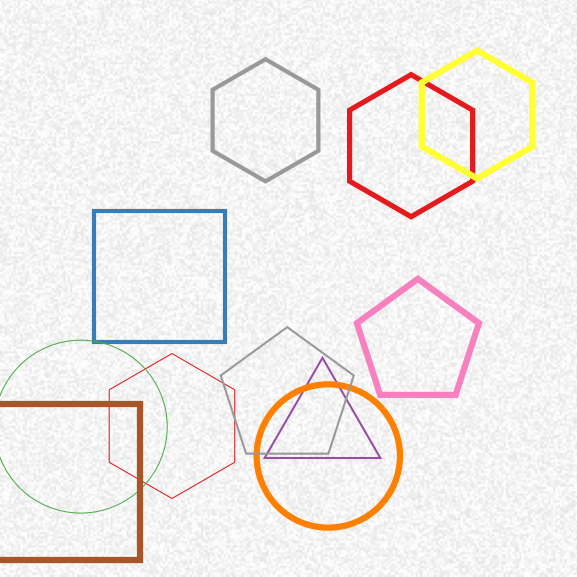[{"shape": "hexagon", "thickness": 0.5, "radius": 0.63, "center": [0.298, 0.261]}, {"shape": "hexagon", "thickness": 2.5, "radius": 0.62, "center": [0.712, 0.747]}, {"shape": "square", "thickness": 2, "radius": 0.57, "center": [0.277, 0.521]}, {"shape": "circle", "thickness": 0.5, "radius": 0.75, "center": [0.14, 0.26]}, {"shape": "triangle", "thickness": 1, "radius": 0.58, "center": [0.558, 0.264]}, {"shape": "circle", "thickness": 3, "radius": 0.62, "center": [0.569, 0.21]}, {"shape": "hexagon", "thickness": 3, "radius": 0.55, "center": [0.826, 0.801]}, {"shape": "square", "thickness": 3, "radius": 0.67, "center": [0.108, 0.164]}, {"shape": "pentagon", "thickness": 3, "radius": 0.56, "center": [0.724, 0.405]}, {"shape": "hexagon", "thickness": 2, "radius": 0.53, "center": [0.46, 0.791]}, {"shape": "pentagon", "thickness": 1, "radius": 0.61, "center": [0.497, 0.312]}]